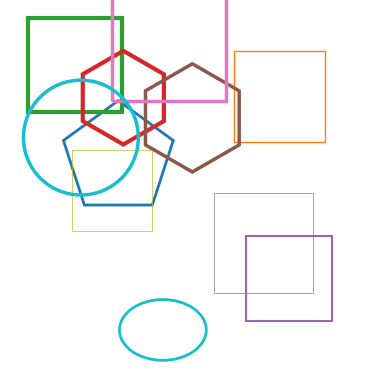[{"shape": "pentagon", "thickness": 2, "radius": 0.75, "center": [0.307, 0.589]}, {"shape": "square", "thickness": 1, "radius": 0.59, "center": [0.726, 0.749]}, {"shape": "square", "thickness": 3, "radius": 0.61, "center": [0.195, 0.831]}, {"shape": "hexagon", "thickness": 3, "radius": 0.61, "center": [0.32, 0.746]}, {"shape": "square", "thickness": 1.5, "radius": 0.56, "center": [0.75, 0.277]}, {"shape": "hexagon", "thickness": 2.5, "radius": 0.7, "center": [0.5, 0.694]}, {"shape": "square", "thickness": 2.5, "radius": 0.74, "center": [0.439, 0.885]}, {"shape": "square", "thickness": 0.5, "radius": 0.65, "center": [0.685, 0.369]}, {"shape": "square", "thickness": 0.5, "radius": 0.52, "center": [0.291, 0.505]}, {"shape": "oval", "thickness": 2, "radius": 0.56, "center": [0.423, 0.143]}, {"shape": "circle", "thickness": 2.5, "radius": 0.75, "center": [0.21, 0.643]}]